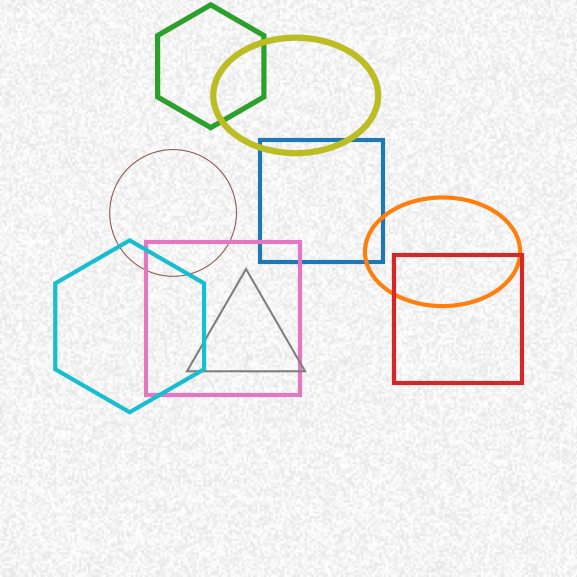[{"shape": "square", "thickness": 2, "radius": 0.53, "center": [0.557, 0.651]}, {"shape": "oval", "thickness": 2, "radius": 0.67, "center": [0.766, 0.563]}, {"shape": "hexagon", "thickness": 2.5, "radius": 0.53, "center": [0.365, 0.884]}, {"shape": "square", "thickness": 2, "radius": 0.56, "center": [0.792, 0.447]}, {"shape": "circle", "thickness": 0.5, "radius": 0.55, "center": [0.3, 0.63]}, {"shape": "square", "thickness": 2, "radius": 0.66, "center": [0.386, 0.448]}, {"shape": "triangle", "thickness": 1, "radius": 0.59, "center": [0.426, 0.415]}, {"shape": "oval", "thickness": 3, "radius": 0.71, "center": [0.512, 0.834]}, {"shape": "hexagon", "thickness": 2, "radius": 0.74, "center": [0.225, 0.434]}]